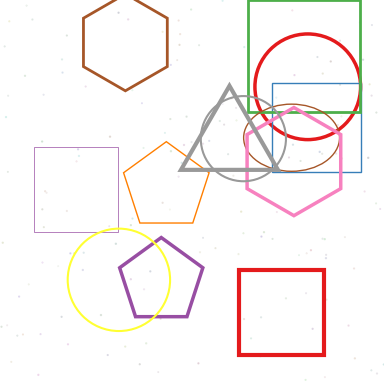[{"shape": "circle", "thickness": 2.5, "radius": 0.69, "center": [0.799, 0.775]}, {"shape": "square", "thickness": 3, "radius": 0.55, "center": [0.73, 0.188]}, {"shape": "square", "thickness": 1, "radius": 0.58, "center": [0.823, 0.67]}, {"shape": "square", "thickness": 2, "radius": 0.73, "center": [0.79, 0.855]}, {"shape": "pentagon", "thickness": 2.5, "radius": 0.57, "center": [0.419, 0.269]}, {"shape": "square", "thickness": 0.5, "radius": 0.55, "center": [0.197, 0.509]}, {"shape": "pentagon", "thickness": 1, "radius": 0.58, "center": [0.432, 0.515]}, {"shape": "circle", "thickness": 1.5, "radius": 0.66, "center": [0.309, 0.273]}, {"shape": "oval", "thickness": 1, "radius": 0.62, "center": [0.757, 0.642]}, {"shape": "hexagon", "thickness": 2, "radius": 0.63, "center": [0.326, 0.89]}, {"shape": "hexagon", "thickness": 2.5, "radius": 0.7, "center": [0.763, 0.58]}, {"shape": "triangle", "thickness": 3, "radius": 0.73, "center": [0.596, 0.632]}, {"shape": "circle", "thickness": 1.5, "radius": 0.55, "center": [0.632, 0.64]}]